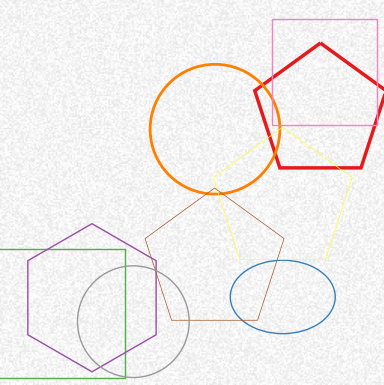[{"shape": "pentagon", "thickness": 2.5, "radius": 0.9, "center": [0.832, 0.709]}, {"shape": "oval", "thickness": 1, "radius": 0.68, "center": [0.734, 0.229]}, {"shape": "square", "thickness": 1, "radius": 0.84, "center": [0.158, 0.185]}, {"shape": "hexagon", "thickness": 1, "radius": 0.96, "center": [0.239, 0.227]}, {"shape": "circle", "thickness": 2, "radius": 0.84, "center": [0.559, 0.664]}, {"shape": "pentagon", "thickness": 0.5, "radius": 0.95, "center": [0.734, 0.48]}, {"shape": "pentagon", "thickness": 0.5, "radius": 0.95, "center": [0.557, 0.322]}, {"shape": "square", "thickness": 1, "radius": 0.68, "center": [0.844, 0.813]}, {"shape": "circle", "thickness": 1, "radius": 0.73, "center": [0.346, 0.165]}]